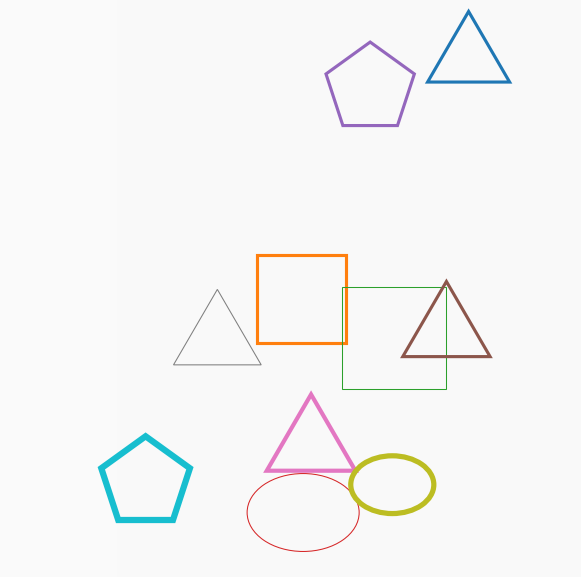[{"shape": "triangle", "thickness": 1.5, "radius": 0.41, "center": [0.806, 0.898]}, {"shape": "square", "thickness": 1.5, "radius": 0.38, "center": [0.519, 0.482]}, {"shape": "square", "thickness": 0.5, "radius": 0.44, "center": [0.678, 0.414]}, {"shape": "oval", "thickness": 0.5, "radius": 0.48, "center": [0.522, 0.112]}, {"shape": "pentagon", "thickness": 1.5, "radius": 0.4, "center": [0.637, 0.846]}, {"shape": "triangle", "thickness": 1.5, "radius": 0.43, "center": [0.768, 0.425]}, {"shape": "triangle", "thickness": 2, "radius": 0.44, "center": [0.535, 0.228]}, {"shape": "triangle", "thickness": 0.5, "radius": 0.44, "center": [0.374, 0.411]}, {"shape": "oval", "thickness": 2.5, "radius": 0.36, "center": [0.675, 0.16]}, {"shape": "pentagon", "thickness": 3, "radius": 0.4, "center": [0.251, 0.164]}]